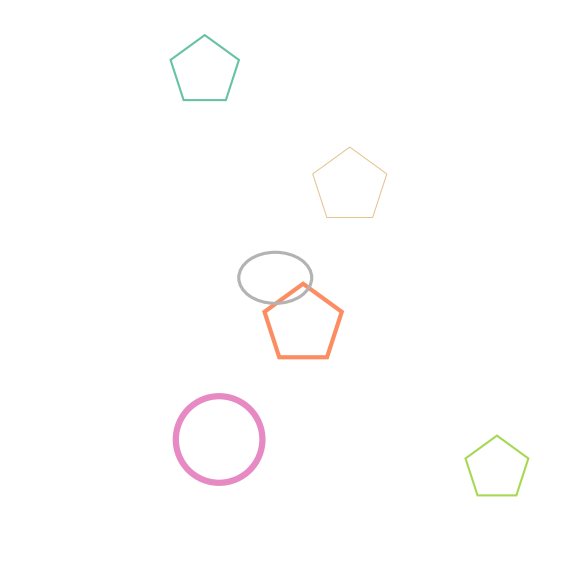[{"shape": "pentagon", "thickness": 1, "radius": 0.31, "center": [0.355, 0.876]}, {"shape": "pentagon", "thickness": 2, "radius": 0.35, "center": [0.525, 0.437]}, {"shape": "circle", "thickness": 3, "radius": 0.37, "center": [0.379, 0.238]}, {"shape": "pentagon", "thickness": 1, "radius": 0.29, "center": [0.861, 0.188]}, {"shape": "pentagon", "thickness": 0.5, "radius": 0.34, "center": [0.606, 0.677]}, {"shape": "oval", "thickness": 1.5, "radius": 0.32, "center": [0.477, 0.518]}]